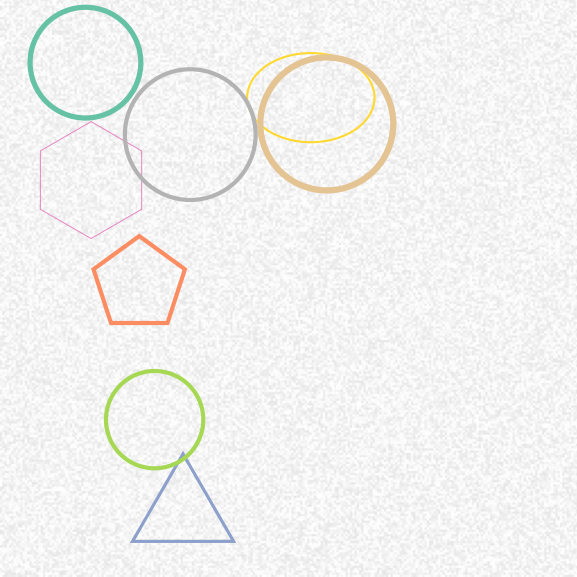[{"shape": "circle", "thickness": 2.5, "radius": 0.48, "center": [0.148, 0.891]}, {"shape": "pentagon", "thickness": 2, "radius": 0.42, "center": [0.241, 0.507]}, {"shape": "triangle", "thickness": 1.5, "radius": 0.51, "center": [0.317, 0.112]}, {"shape": "hexagon", "thickness": 0.5, "radius": 0.51, "center": [0.158, 0.687]}, {"shape": "circle", "thickness": 2, "radius": 0.42, "center": [0.268, 0.272]}, {"shape": "oval", "thickness": 1, "radius": 0.55, "center": [0.538, 0.83]}, {"shape": "circle", "thickness": 3, "radius": 0.58, "center": [0.566, 0.785]}, {"shape": "circle", "thickness": 2, "radius": 0.57, "center": [0.329, 0.766]}]